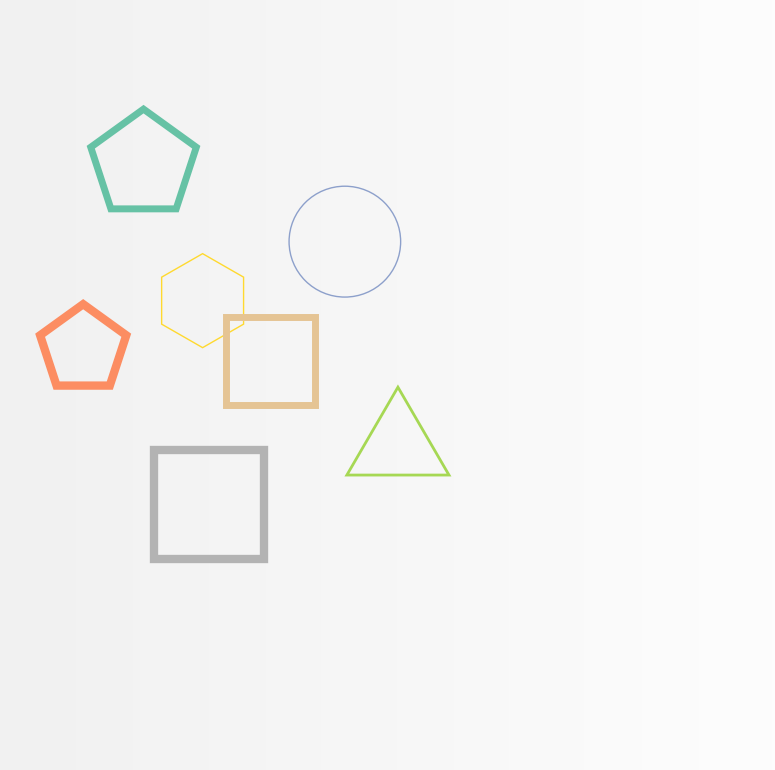[{"shape": "pentagon", "thickness": 2.5, "radius": 0.36, "center": [0.185, 0.787]}, {"shape": "pentagon", "thickness": 3, "radius": 0.29, "center": [0.107, 0.547]}, {"shape": "circle", "thickness": 0.5, "radius": 0.36, "center": [0.445, 0.686]}, {"shape": "triangle", "thickness": 1, "radius": 0.38, "center": [0.513, 0.421]}, {"shape": "hexagon", "thickness": 0.5, "radius": 0.31, "center": [0.261, 0.61]}, {"shape": "square", "thickness": 2.5, "radius": 0.29, "center": [0.349, 0.531]}, {"shape": "square", "thickness": 3, "radius": 0.35, "center": [0.27, 0.345]}]